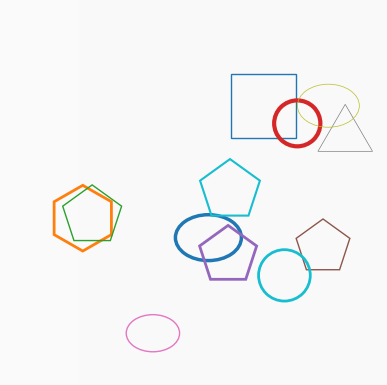[{"shape": "oval", "thickness": 2.5, "radius": 0.43, "center": [0.538, 0.383]}, {"shape": "square", "thickness": 1, "radius": 0.42, "center": [0.68, 0.726]}, {"shape": "hexagon", "thickness": 2, "radius": 0.43, "center": [0.214, 0.433]}, {"shape": "pentagon", "thickness": 1, "radius": 0.4, "center": [0.238, 0.44]}, {"shape": "circle", "thickness": 3, "radius": 0.3, "center": [0.767, 0.68]}, {"shape": "pentagon", "thickness": 2, "radius": 0.39, "center": [0.589, 0.337]}, {"shape": "pentagon", "thickness": 1, "radius": 0.36, "center": [0.834, 0.358]}, {"shape": "oval", "thickness": 1, "radius": 0.34, "center": [0.395, 0.134]}, {"shape": "triangle", "thickness": 0.5, "radius": 0.41, "center": [0.891, 0.648]}, {"shape": "oval", "thickness": 0.5, "radius": 0.4, "center": [0.847, 0.725]}, {"shape": "pentagon", "thickness": 1.5, "radius": 0.41, "center": [0.594, 0.506]}, {"shape": "circle", "thickness": 2, "radius": 0.33, "center": [0.734, 0.285]}]